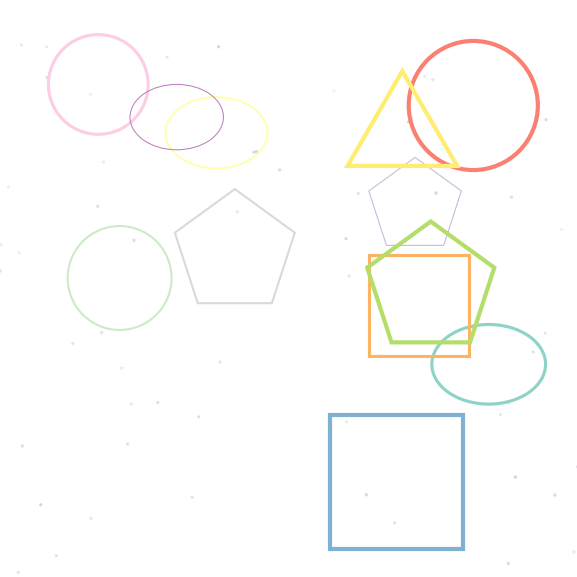[{"shape": "oval", "thickness": 1.5, "radius": 0.49, "center": [0.846, 0.368]}, {"shape": "oval", "thickness": 1, "radius": 0.44, "center": [0.375, 0.769]}, {"shape": "pentagon", "thickness": 0.5, "radius": 0.42, "center": [0.719, 0.642]}, {"shape": "circle", "thickness": 2, "radius": 0.56, "center": [0.82, 0.816]}, {"shape": "square", "thickness": 2, "radius": 0.58, "center": [0.687, 0.164]}, {"shape": "square", "thickness": 1.5, "radius": 0.43, "center": [0.726, 0.47]}, {"shape": "pentagon", "thickness": 2, "radius": 0.58, "center": [0.746, 0.5]}, {"shape": "circle", "thickness": 1.5, "radius": 0.43, "center": [0.17, 0.853]}, {"shape": "pentagon", "thickness": 1, "radius": 0.55, "center": [0.407, 0.562]}, {"shape": "oval", "thickness": 0.5, "radius": 0.4, "center": [0.306, 0.796]}, {"shape": "circle", "thickness": 1, "radius": 0.45, "center": [0.207, 0.518]}, {"shape": "triangle", "thickness": 2, "radius": 0.55, "center": [0.697, 0.767]}]